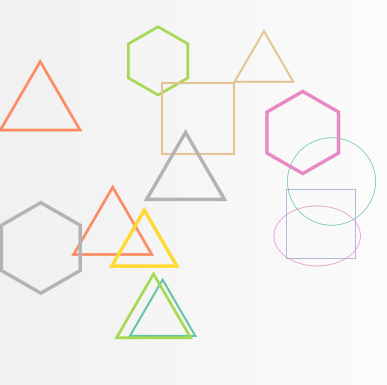[{"shape": "triangle", "thickness": 1.5, "radius": 0.49, "center": [0.42, 0.176]}, {"shape": "circle", "thickness": 0.5, "radius": 0.57, "center": [0.855, 0.529]}, {"shape": "triangle", "thickness": 2, "radius": 0.58, "center": [0.291, 0.397]}, {"shape": "triangle", "thickness": 2, "radius": 0.59, "center": [0.104, 0.722]}, {"shape": "square", "thickness": 0.5, "radius": 0.45, "center": [0.827, 0.419]}, {"shape": "oval", "thickness": 0.5, "radius": 0.56, "center": [0.819, 0.387]}, {"shape": "hexagon", "thickness": 2.5, "radius": 0.53, "center": [0.781, 0.656]}, {"shape": "hexagon", "thickness": 2, "radius": 0.44, "center": [0.408, 0.842]}, {"shape": "triangle", "thickness": 2, "radius": 0.55, "center": [0.396, 0.178]}, {"shape": "triangle", "thickness": 2.5, "radius": 0.48, "center": [0.372, 0.357]}, {"shape": "square", "thickness": 1.5, "radius": 0.46, "center": [0.511, 0.692]}, {"shape": "triangle", "thickness": 1.5, "radius": 0.44, "center": [0.681, 0.831]}, {"shape": "hexagon", "thickness": 2.5, "radius": 0.59, "center": [0.105, 0.356]}, {"shape": "triangle", "thickness": 2.5, "radius": 0.58, "center": [0.479, 0.54]}]